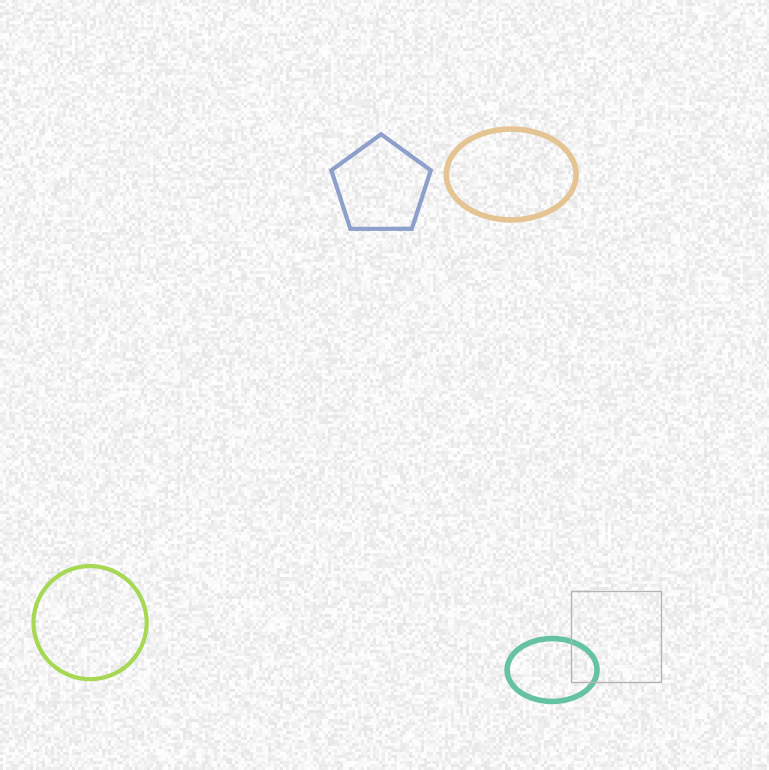[{"shape": "oval", "thickness": 2, "radius": 0.29, "center": [0.717, 0.13]}, {"shape": "pentagon", "thickness": 1.5, "radius": 0.34, "center": [0.495, 0.758]}, {"shape": "circle", "thickness": 1.5, "radius": 0.37, "center": [0.117, 0.191]}, {"shape": "oval", "thickness": 2, "radius": 0.42, "center": [0.664, 0.773]}, {"shape": "square", "thickness": 0.5, "radius": 0.29, "center": [0.8, 0.173]}]